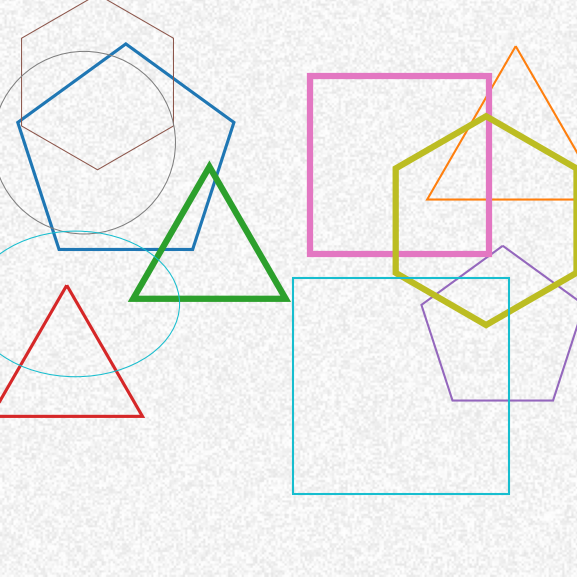[{"shape": "pentagon", "thickness": 1.5, "radius": 0.98, "center": [0.218, 0.726]}, {"shape": "triangle", "thickness": 1, "radius": 0.89, "center": [0.893, 0.742]}, {"shape": "triangle", "thickness": 3, "radius": 0.76, "center": [0.363, 0.558]}, {"shape": "triangle", "thickness": 1.5, "radius": 0.76, "center": [0.116, 0.354]}, {"shape": "pentagon", "thickness": 1, "radius": 0.74, "center": [0.871, 0.425]}, {"shape": "hexagon", "thickness": 0.5, "radius": 0.76, "center": [0.169, 0.857]}, {"shape": "square", "thickness": 3, "radius": 0.77, "center": [0.692, 0.713]}, {"shape": "circle", "thickness": 0.5, "radius": 0.79, "center": [0.146, 0.752]}, {"shape": "hexagon", "thickness": 3, "radius": 0.9, "center": [0.842, 0.617]}, {"shape": "square", "thickness": 1, "radius": 0.94, "center": [0.694, 0.33]}, {"shape": "oval", "thickness": 0.5, "radius": 0.9, "center": [0.131, 0.473]}]